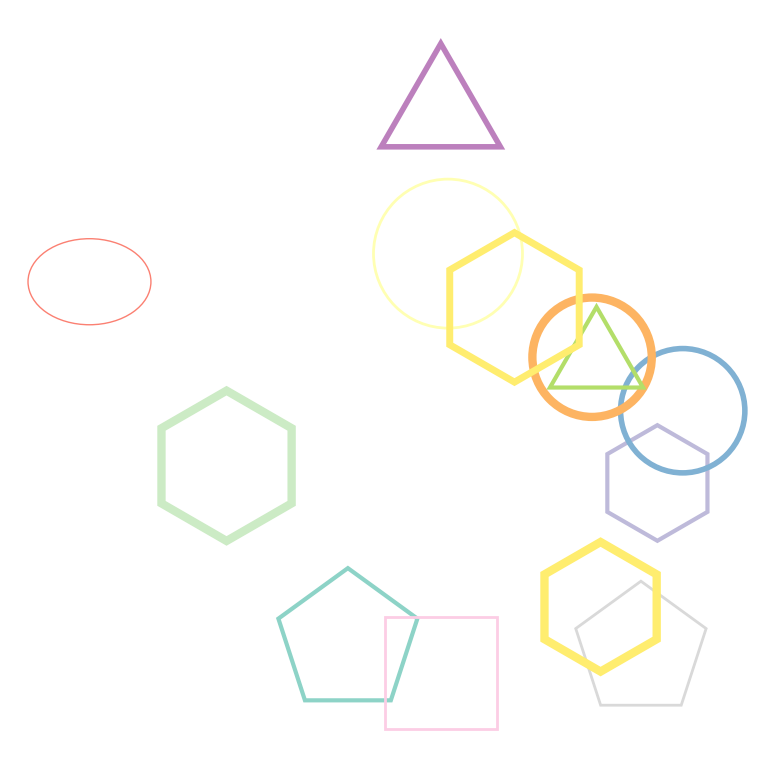[{"shape": "pentagon", "thickness": 1.5, "radius": 0.47, "center": [0.452, 0.167]}, {"shape": "circle", "thickness": 1, "radius": 0.48, "center": [0.582, 0.671]}, {"shape": "hexagon", "thickness": 1.5, "radius": 0.38, "center": [0.854, 0.373]}, {"shape": "oval", "thickness": 0.5, "radius": 0.4, "center": [0.116, 0.634]}, {"shape": "circle", "thickness": 2, "radius": 0.4, "center": [0.887, 0.467]}, {"shape": "circle", "thickness": 3, "radius": 0.39, "center": [0.769, 0.536]}, {"shape": "triangle", "thickness": 1.5, "radius": 0.35, "center": [0.775, 0.532]}, {"shape": "square", "thickness": 1, "radius": 0.36, "center": [0.573, 0.126]}, {"shape": "pentagon", "thickness": 1, "radius": 0.45, "center": [0.832, 0.156]}, {"shape": "triangle", "thickness": 2, "radius": 0.45, "center": [0.572, 0.854]}, {"shape": "hexagon", "thickness": 3, "radius": 0.49, "center": [0.294, 0.395]}, {"shape": "hexagon", "thickness": 3, "radius": 0.42, "center": [0.78, 0.212]}, {"shape": "hexagon", "thickness": 2.5, "radius": 0.49, "center": [0.668, 0.601]}]